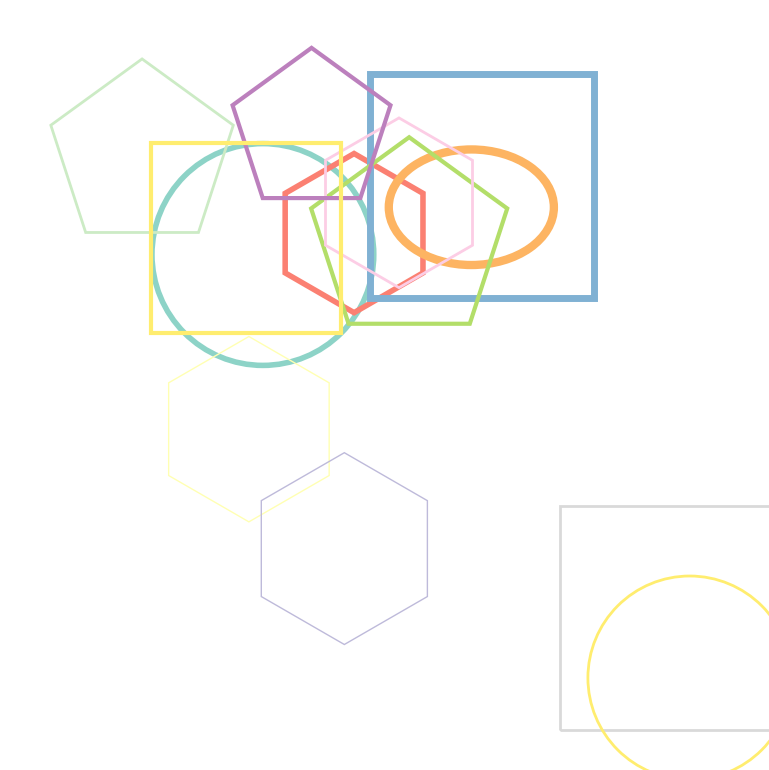[{"shape": "circle", "thickness": 2, "radius": 0.72, "center": [0.341, 0.669]}, {"shape": "hexagon", "thickness": 0.5, "radius": 0.6, "center": [0.323, 0.443]}, {"shape": "hexagon", "thickness": 0.5, "radius": 0.62, "center": [0.447, 0.288]}, {"shape": "hexagon", "thickness": 2, "radius": 0.52, "center": [0.46, 0.697]}, {"shape": "square", "thickness": 2.5, "radius": 0.73, "center": [0.626, 0.759]}, {"shape": "oval", "thickness": 3, "radius": 0.54, "center": [0.612, 0.731]}, {"shape": "pentagon", "thickness": 1.5, "radius": 0.67, "center": [0.531, 0.688]}, {"shape": "hexagon", "thickness": 1, "radius": 0.55, "center": [0.518, 0.737]}, {"shape": "square", "thickness": 1, "radius": 0.73, "center": [0.872, 0.197]}, {"shape": "pentagon", "thickness": 1.5, "radius": 0.54, "center": [0.405, 0.83]}, {"shape": "pentagon", "thickness": 1, "radius": 0.62, "center": [0.185, 0.799]}, {"shape": "square", "thickness": 1.5, "radius": 0.62, "center": [0.32, 0.691]}, {"shape": "circle", "thickness": 1, "radius": 0.66, "center": [0.896, 0.12]}]